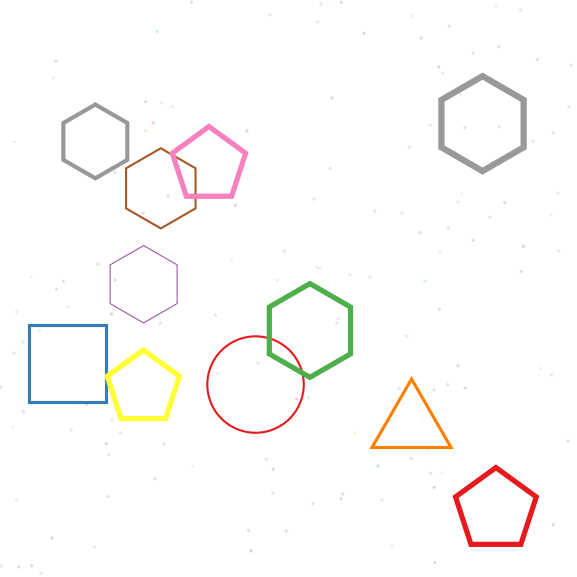[{"shape": "pentagon", "thickness": 2.5, "radius": 0.37, "center": [0.859, 0.116]}, {"shape": "circle", "thickness": 1, "radius": 0.42, "center": [0.442, 0.333]}, {"shape": "square", "thickness": 1.5, "radius": 0.33, "center": [0.117, 0.37]}, {"shape": "hexagon", "thickness": 2.5, "radius": 0.41, "center": [0.537, 0.427]}, {"shape": "hexagon", "thickness": 0.5, "radius": 0.33, "center": [0.249, 0.507]}, {"shape": "triangle", "thickness": 1.5, "radius": 0.4, "center": [0.713, 0.264]}, {"shape": "pentagon", "thickness": 2.5, "radius": 0.33, "center": [0.248, 0.327]}, {"shape": "hexagon", "thickness": 1, "radius": 0.35, "center": [0.278, 0.673]}, {"shape": "pentagon", "thickness": 2.5, "radius": 0.33, "center": [0.362, 0.713]}, {"shape": "hexagon", "thickness": 3, "radius": 0.41, "center": [0.836, 0.785]}, {"shape": "hexagon", "thickness": 2, "radius": 0.32, "center": [0.165, 0.754]}]